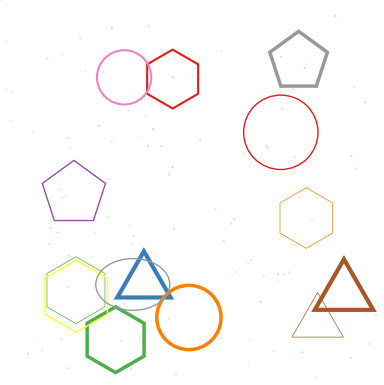[{"shape": "hexagon", "thickness": 1.5, "radius": 0.38, "center": [0.448, 0.795]}, {"shape": "circle", "thickness": 1, "radius": 0.48, "center": [0.729, 0.656]}, {"shape": "triangle", "thickness": 3, "radius": 0.4, "center": [0.374, 0.267]}, {"shape": "hexagon", "thickness": 0.5, "radius": 0.43, "center": [0.197, 0.246]}, {"shape": "hexagon", "thickness": 2.5, "radius": 0.43, "center": [0.3, 0.118]}, {"shape": "pentagon", "thickness": 1, "radius": 0.43, "center": [0.192, 0.497]}, {"shape": "circle", "thickness": 2.5, "radius": 0.42, "center": [0.491, 0.175]}, {"shape": "hexagon", "thickness": 0.5, "radius": 0.39, "center": [0.795, 0.434]}, {"shape": "hexagon", "thickness": 1, "radius": 0.47, "center": [0.198, 0.23]}, {"shape": "triangle", "thickness": 3, "radius": 0.44, "center": [0.893, 0.239]}, {"shape": "triangle", "thickness": 0.5, "radius": 0.39, "center": [0.825, 0.163]}, {"shape": "circle", "thickness": 1.5, "radius": 0.35, "center": [0.322, 0.799]}, {"shape": "pentagon", "thickness": 2.5, "radius": 0.39, "center": [0.776, 0.84]}, {"shape": "oval", "thickness": 1, "radius": 0.48, "center": [0.345, 0.261]}]